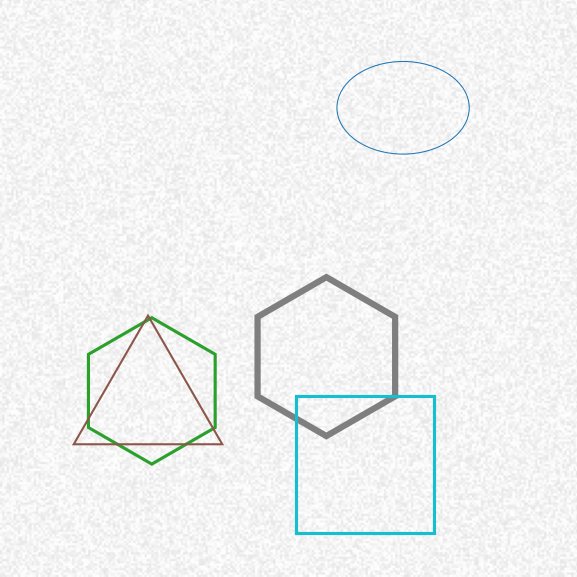[{"shape": "oval", "thickness": 0.5, "radius": 0.57, "center": [0.698, 0.812]}, {"shape": "hexagon", "thickness": 1.5, "radius": 0.63, "center": [0.263, 0.322]}, {"shape": "triangle", "thickness": 1, "radius": 0.74, "center": [0.256, 0.304]}, {"shape": "hexagon", "thickness": 3, "radius": 0.69, "center": [0.565, 0.382]}, {"shape": "square", "thickness": 1.5, "radius": 0.6, "center": [0.632, 0.195]}]